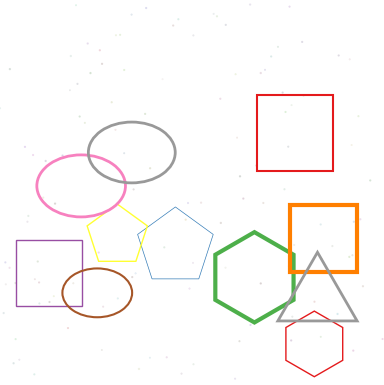[{"shape": "square", "thickness": 1.5, "radius": 0.49, "center": [0.766, 0.654]}, {"shape": "hexagon", "thickness": 1, "radius": 0.43, "center": [0.816, 0.107]}, {"shape": "pentagon", "thickness": 0.5, "radius": 0.52, "center": [0.456, 0.359]}, {"shape": "hexagon", "thickness": 3, "radius": 0.59, "center": [0.661, 0.28]}, {"shape": "square", "thickness": 1, "radius": 0.43, "center": [0.127, 0.291]}, {"shape": "square", "thickness": 3, "radius": 0.43, "center": [0.841, 0.381]}, {"shape": "pentagon", "thickness": 1, "radius": 0.41, "center": [0.305, 0.388]}, {"shape": "oval", "thickness": 1.5, "radius": 0.45, "center": [0.253, 0.239]}, {"shape": "oval", "thickness": 2, "radius": 0.58, "center": [0.211, 0.517]}, {"shape": "triangle", "thickness": 2, "radius": 0.59, "center": [0.825, 0.226]}, {"shape": "oval", "thickness": 2, "radius": 0.56, "center": [0.342, 0.604]}]